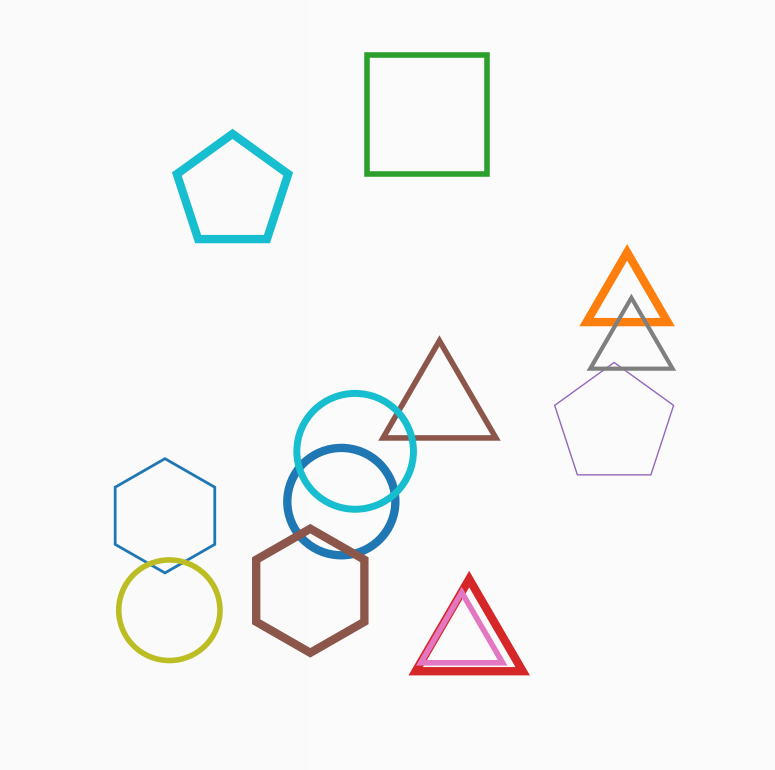[{"shape": "hexagon", "thickness": 1, "radius": 0.37, "center": [0.213, 0.33]}, {"shape": "circle", "thickness": 3, "radius": 0.35, "center": [0.44, 0.349]}, {"shape": "triangle", "thickness": 3, "radius": 0.3, "center": [0.809, 0.612]}, {"shape": "square", "thickness": 2, "radius": 0.39, "center": [0.551, 0.851]}, {"shape": "triangle", "thickness": 3, "radius": 0.4, "center": [0.605, 0.168]}, {"shape": "pentagon", "thickness": 0.5, "radius": 0.4, "center": [0.792, 0.449]}, {"shape": "hexagon", "thickness": 3, "radius": 0.4, "center": [0.4, 0.233]}, {"shape": "triangle", "thickness": 2, "radius": 0.42, "center": [0.567, 0.473]}, {"shape": "triangle", "thickness": 2, "radius": 0.3, "center": [0.596, 0.17]}, {"shape": "triangle", "thickness": 1.5, "radius": 0.31, "center": [0.815, 0.552]}, {"shape": "circle", "thickness": 2, "radius": 0.33, "center": [0.219, 0.208]}, {"shape": "pentagon", "thickness": 3, "radius": 0.38, "center": [0.3, 0.751]}, {"shape": "circle", "thickness": 2.5, "radius": 0.38, "center": [0.458, 0.414]}]